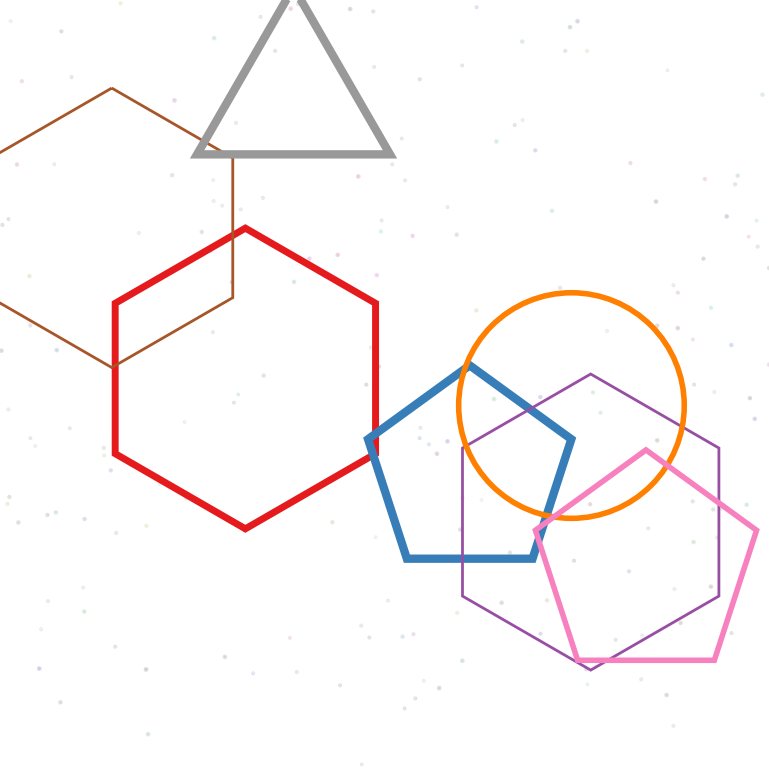[{"shape": "hexagon", "thickness": 2.5, "radius": 0.98, "center": [0.319, 0.508]}, {"shape": "pentagon", "thickness": 3, "radius": 0.69, "center": [0.61, 0.387]}, {"shape": "hexagon", "thickness": 1, "radius": 0.96, "center": [0.767, 0.322]}, {"shape": "circle", "thickness": 2, "radius": 0.73, "center": [0.742, 0.473]}, {"shape": "hexagon", "thickness": 1, "radius": 0.91, "center": [0.145, 0.704]}, {"shape": "pentagon", "thickness": 2, "radius": 0.76, "center": [0.839, 0.265]}, {"shape": "triangle", "thickness": 3, "radius": 0.72, "center": [0.381, 0.872]}]